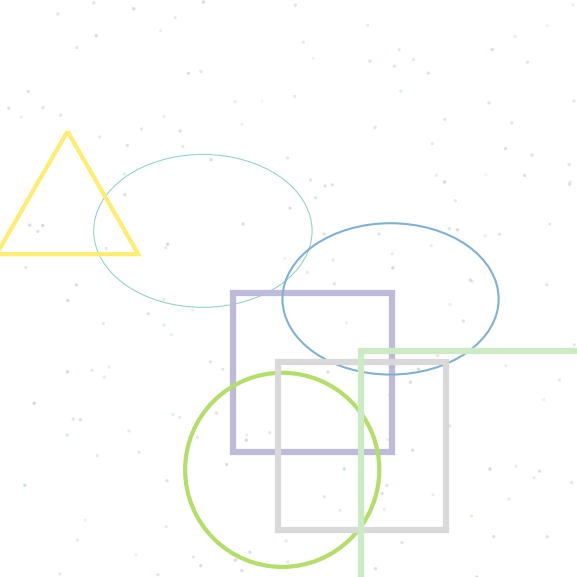[{"shape": "oval", "thickness": 0.5, "radius": 0.95, "center": [0.351, 0.599]}, {"shape": "square", "thickness": 3, "radius": 0.69, "center": [0.541, 0.354]}, {"shape": "oval", "thickness": 1, "radius": 0.94, "center": [0.676, 0.482]}, {"shape": "circle", "thickness": 2, "radius": 0.84, "center": [0.489, 0.186]}, {"shape": "square", "thickness": 3, "radius": 0.73, "center": [0.627, 0.227]}, {"shape": "square", "thickness": 3, "radius": 1.0, "center": [0.825, 0.192]}, {"shape": "triangle", "thickness": 2, "radius": 0.71, "center": [0.117, 0.63]}]